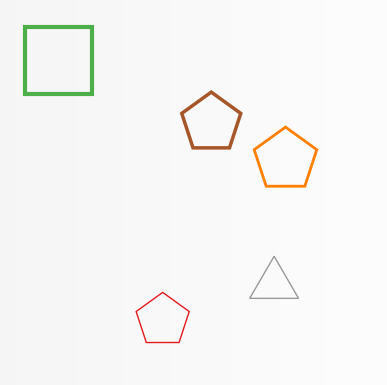[{"shape": "pentagon", "thickness": 1, "radius": 0.36, "center": [0.42, 0.169]}, {"shape": "square", "thickness": 3, "radius": 0.43, "center": [0.151, 0.843]}, {"shape": "pentagon", "thickness": 2, "radius": 0.42, "center": [0.737, 0.585]}, {"shape": "pentagon", "thickness": 2.5, "radius": 0.4, "center": [0.545, 0.681]}, {"shape": "triangle", "thickness": 1, "radius": 0.36, "center": [0.707, 0.261]}]